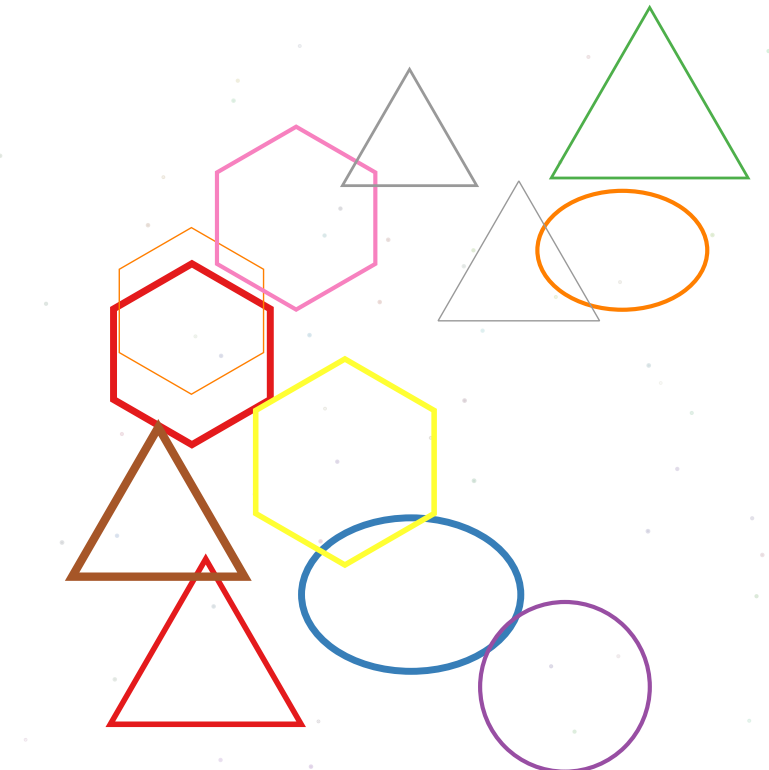[{"shape": "triangle", "thickness": 2, "radius": 0.72, "center": [0.267, 0.131]}, {"shape": "hexagon", "thickness": 2.5, "radius": 0.59, "center": [0.249, 0.54]}, {"shape": "oval", "thickness": 2.5, "radius": 0.71, "center": [0.534, 0.228]}, {"shape": "triangle", "thickness": 1, "radius": 0.74, "center": [0.844, 0.843]}, {"shape": "circle", "thickness": 1.5, "radius": 0.55, "center": [0.734, 0.108]}, {"shape": "oval", "thickness": 1.5, "radius": 0.55, "center": [0.808, 0.675]}, {"shape": "hexagon", "thickness": 0.5, "radius": 0.54, "center": [0.249, 0.596]}, {"shape": "hexagon", "thickness": 2, "radius": 0.67, "center": [0.448, 0.4]}, {"shape": "triangle", "thickness": 3, "radius": 0.65, "center": [0.206, 0.316]}, {"shape": "hexagon", "thickness": 1.5, "radius": 0.59, "center": [0.385, 0.717]}, {"shape": "triangle", "thickness": 0.5, "radius": 0.61, "center": [0.674, 0.644]}, {"shape": "triangle", "thickness": 1, "radius": 0.5, "center": [0.532, 0.809]}]